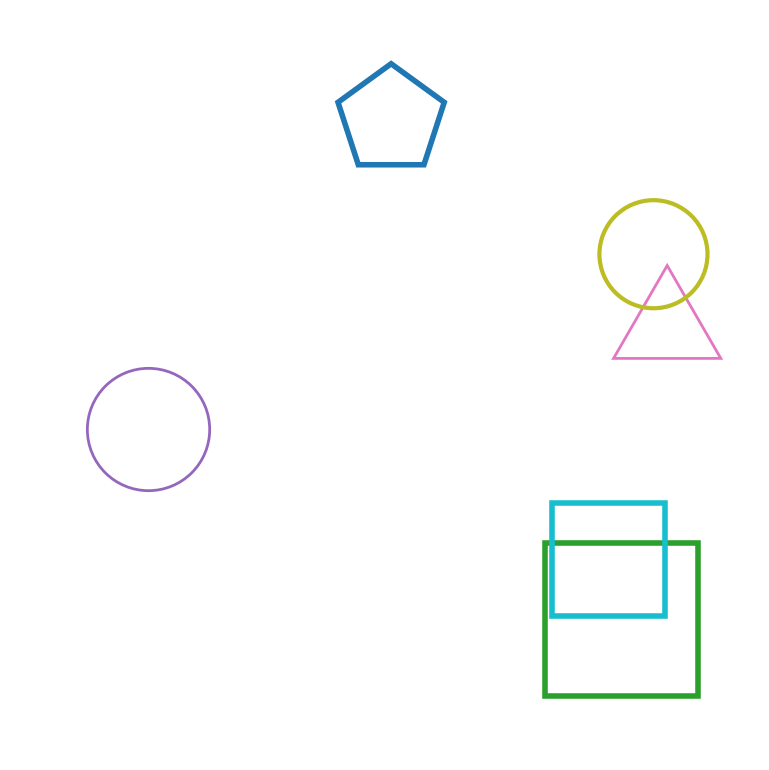[{"shape": "pentagon", "thickness": 2, "radius": 0.36, "center": [0.508, 0.845]}, {"shape": "square", "thickness": 2, "radius": 0.5, "center": [0.807, 0.196]}, {"shape": "circle", "thickness": 1, "radius": 0.4, "center": [0.193, 0.442]}, {"shape": "triangle", "thickness": 1, "radius": 0.4, "center": [0.866, 0.575]}, {"shape": "circle", "thickness": 1.5, "radius": 0.35, "center": [0.849, 0.67]}, {"shape": "square", "thickness": 2, "radius": 0.37, "center": [0.79, 0.273]}]